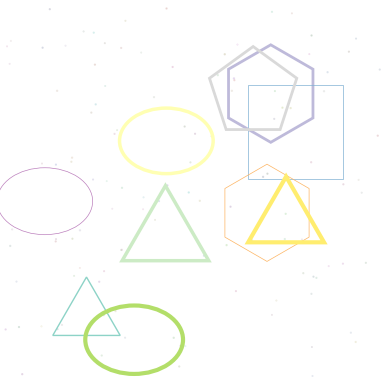[{"shape": "triangle", "thickness": 1, "radius": 0.51, "center": [0.225, 0.179]}, {"shape": "oval", "thickness": 2.5, "radius": 0.61, "center": [0.432, 0.634]}, {"shape": "hexagon", "thickness": 2, "radius": 0.63, "center": [0.703, 0.757]}, {"shape": "square", "thickness": 0.5, "radius": 0.61, "center": [0.767, 0.657]}, {"shape": "hexagon", "thickness": 0.5, "radius": 0.63, "center": [0.694, 0.447]}, {"shape": "oval", "thickness": 3, "radius": 0.63, "center": [0.348, 0.118]}, {"shape": "pentagon", "thickness": 2, "radius": 0.6, "center": [0.657, 0.76]}, {"shape": "oval", "thickness": 0.5, "radius": 0.62, "center": [0.116, 0.477]}, {"shape": "triangle", "thickness": 2.5, "radius": 0.65, "center": [0.43, 0.388]}, {"shape": "triangle", "thickness": 3, "radius": 0.57, "center": [0.743, 0.427]}]